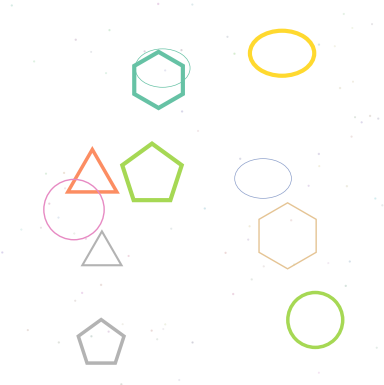[{"shape": "oval", "thickness": 0.5, "radius": 0.36, "center": [0.422, 0.823]}, {"shape": "hexagon", "thickness": 3, "radius": 0.36, "center": [0.412, 0.792]}, {"shape": "triangle", "thickness": 2.5, "radius": 0.37, "center": [0.24, 0.538]}, {"shape": "oval", "thickness": 0.5, "radius": 0.37, "center": [0.683, 0.536]}, {"shape": "circle", "thickness": 1, "radius": 0.39, "center": [0.192, 0.456]}, {"shape": "pentagon", "thickness": 3, "radius": 0.41, "center": [0.395, 0.546]}, {"shape": "circle", "thickness": 2.5, "radius": 0.36, "center": [0.819, 0.169]}, {"shape": "oval", "thickness": 3, "radius": 0.42, "center": [0.733, 0.862]}, {"shape": "hexagon", "thickness": 1, "radius": 0.43, "center": [0.747, 0.387]}, {"shape": "pentagon", "thickness": 2.5, "radius": 0.31, "center": [0.263, 0.107]}, {"shape": "triangle", "thickness": 1.5, "radius": 0.29, "center": [0.265, 0.34]}]